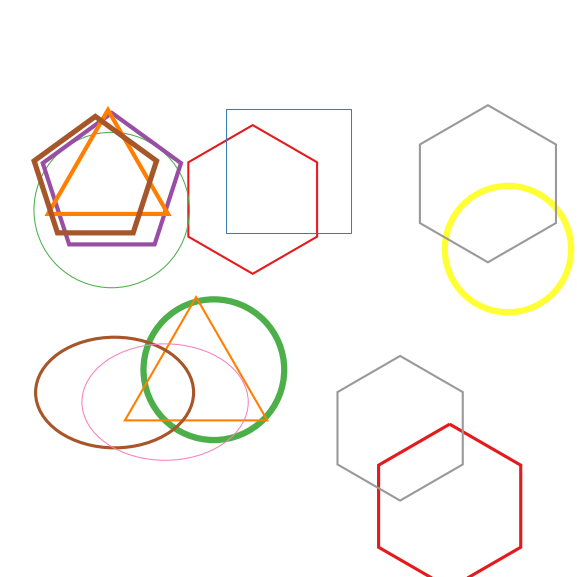[{"shape": "hexagon", "thickness": 1.5, "radius": 0.71, "center": [0.779, 0.123]}, {"shape": "hexagon", "thickness": 1, "radius": 0.64, "center": [0.438, 0.654]}, {"shape": "square", "thickness": 0.5, "radius": 0.54, "center": [0.5, 0.703]}, {"shape": "circle", "thickness": 3, "radius": 0.61, "center": [0.37, 0.359]}, {"shape": "circle", "thickness": 0.5, "radius": 0.67, "center": [0.193, 0.635]}, {"shape": "pentagon", "thickness": 2, "radius": 0.63, "center": [0.194, 0.678]}, {"shape": "triangle", "thickness": 2, "radius": 0.6, "center": [0.187, 0.689]}, {"shape": "triangle", "thickness": 1, "radius": 0.71, "center": [0.34, 0.342]}, {"shape": "circle", "thickness": 3, "radius": 0.55, "center": [0.88, 0.568]}, {"shape": "pentagon", "thickness": 2.5, "radius": 0.56, "center": [0.165, 0.686]}, {"shape": "oval", "thickness": 1.5, "radius": 0.68, "center": [0.198, 0.319]}, {"shape": "oval", "thickness": 0.5, "radius": 0.72, "center": [0.286, 0.303]}, {"shape": "hexagon", "thickness": 1, "radius": 0.68, "center": [0.845, 0.681]}, {"shape": "hexagon", "thickness": 1, "radius": 0.63, "center": [0.693, 0.258]}]